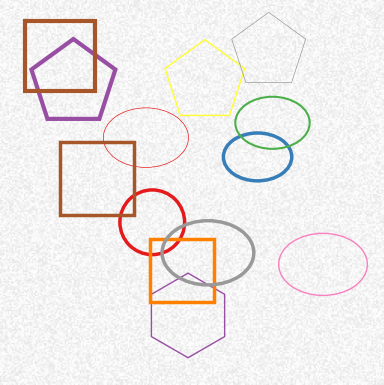[{"shape": "oval", "thickness": 0.5, "radius": 0.55, "center": [0.379, 0.642]}, {"shape": "circle", "thickness": 2.5, "radius": 0.42, "center": [0.395, 0.423]}, {"shape": "oval", "thickness": 2.5, "radius": 0.44, "center": [0.669, 0.592]}, {"shape": "oval", "thickness": 1.5, "radius": 0.48, "center": [0.708, 0.681]}, {"shape": "hexagon", "thickness": 1, "radius": 0.55, "center": [0.488, 0.181]}, {"shape": "pentagon", "thickness": 3, "radius": 0.57, "center": [0.191, 0.784]}, {"shape": "square", "thickness": 2.5, "radius": 0.41, "center": [0.473, 0.297]}, {"shape": "pentagon", "thickness": 1, "radius": 0.54, "center": [0.532, 0.788]}, {"shape": "square", "thickness": 3, "radius": 0.45, "center": [0.156, 0.855]}, {"shape": "square", "thickness": 2.5, "radius": 0.48, "center": [0.252, 0.536]}, {"shape": "oval", "thickness": 1, "radius": 0.58, "center": [0.839, 0.313]}, {"shape": "pentagon", "thickness": 0.5, "radius": 0.5, "center": [0.698, 0.867]}, {"shape": "oval", "thickness": 2.5, "radius": 0.6, "center": [0.54, 0.343]}]